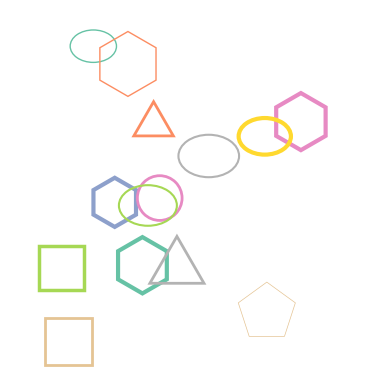[{"shape": "oval", "thickness": 1, "radius": 0.3, "center": [0.242, 0.88]}, {"shape": "hexagon", "thickness": 3, "radius": 0.37, "center": [0.37, 0.311]}, {"shape": "triangle", "thickness": 2, "radius": 0.3, "center": [0.399, 0.677]}, {"shape": "hexagon", "thickness": 1, "radius": 0.42, "center": [0.332, 0.834]}, {"shape": "hexagon", "thickness": 3, "radius": 0.32, "center": [0.298, 0.474]}, {"shape": "hexagon", "thickness": 3, "radius": 0.37, "center": [0.782, 0.684]}, {"shape": "circle", "thickness": 2, "radius": 0.29, "center": [0.415, 0.486]}, {"shape": "square", "thickness": 2.5, "radius": 0.29, "center": [0.16, 0.304]}, {"shape": "oval", "thickness": 1.5, "radius": 0.38, "center": [0.384, 0.466]}, {"shape": "oval", "thickness": 3, "radius": 0.34, "center": [0.688, 0.646]}, {"shape": "square", "thickness": 2, "radius": 0.31, "center": [0.179, 0.114]}, {"shape": "pentagon", "thickness": 0.5, "radius": 0.39, "center": [0.693, 0.189]}, {"shape": "oval", "thickness": 1.5, "radius": 0.39, "center": [0.542, 0.595]}, {"shape": "triangle", "thickness": 2, "radius": 0.41, "center": [0.46, 0.305]}]